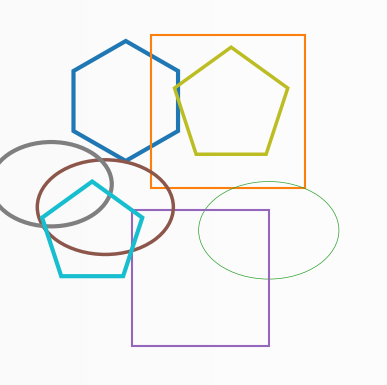[{"shape": "hexagon", "thickness": 3, "radius": 0.78, "center": [0.325, 0.738]}, {"shape": "square", "thickness": 1.5, "radius": 1.0, "center": [0.588, 0.711]}, {"shape": "oval", "thickness": 0.5, "radius": 0.91, "center": [0.694, 0.402]}, {"shape": "square", "thickness": 1.5, "radius": 0.88, "center": [0.519, 0.277]}, {"shape": "oval", "thickness": 2.5, "radius": 0.88, "center": [0.272, 0.462]}, {"shape": "oval", "thickness": 3, "radius": 0.78, "center": [0.132, 0.522]}, {"shape": "pentagon", "thickness": 2.5, "radius": 0.77, "center": [0.596, 0.724]}, {"shape": "pentagon", "thickness": 3, "radius": 0.68, "center": [0.238, 0.393]}]